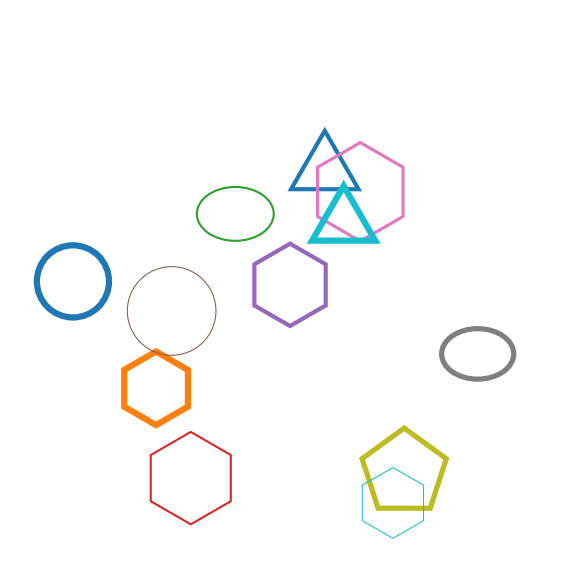[{"shape": "circle", "thickness": 3, "radius": 0.31, "center": [0.126, 0.512]}, {"shape": "triangle", "thickness": 2, "radius": 0.34, "center": [0.562, 0.705]}, {"shape": "hexagon", "thickness": 3, "radius": 0.32, "center": [0.27, 0.327]}, {"shape": "oval", "thickness": 1, "radius": 0.33, "center": [0.407, 0.629]}, {"shape": "hexagon", "thickness": 1, "radius": 0.4, "center": [0.33, 0.171]}, {"shape": "hexagon", "thickness": 2, "radius": 0.36, "center": [0.502, 0.506]}, {"shape": "circle", "thickness": 0.5, "radius": 0.38, "center": [0.297, 0.461]}, {"shape": "hexagon", "thickness": 1.5, "radius": 0.43, "center": [0.624, 0.667]}, {"shape": "oval", "thickness": 2.5, "radius": 0.31, "center": [0.827, 0.386]}, {"shape": "pentagon", "thickness": 2.5, "radius": 0.38, "center": [0.7, 0.181]}, {"shape": "hexagon", "thickness": 0.5, "radius": 0.31, "center": [0.68, 0.128]}, {"shape": "triangle", "thickness": 3, "radius": 0.32, "center": [0.595, 0.614]}]